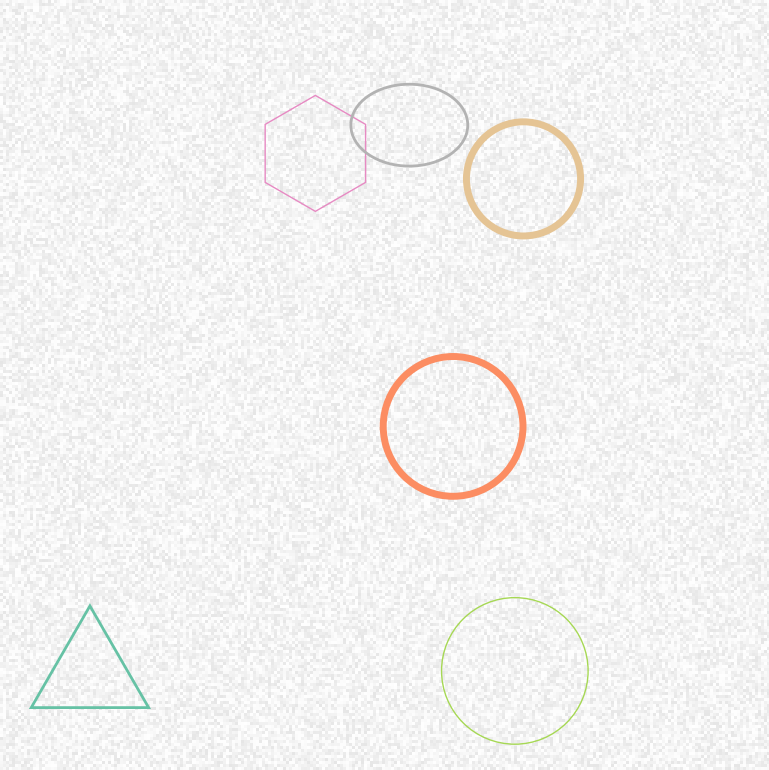[{"shape": "triangle", "thickness": 1, "radius": 0.44, "center": [0.117, 0.125]}, {"shape": "circle", "thickness": 2.5, "radius": 0.45, "center": [0.588, 0.446]}, {"shape": "hexagon", "thickness": 0.5, "radius": 0.38, "center": [0.41, 0.801]}, {"shape": "circle", "thickness": 0.5, "radius": 0.48, "center": [0.669, 0.129]}, {"shape": "circle", "thickness": 2.5, "radius": 0.37, "center": [0.68, 0.768]}, {"shape": "oval", "thickness": 1, "radius": 0.38, "center": [0.532, 0.837]}]